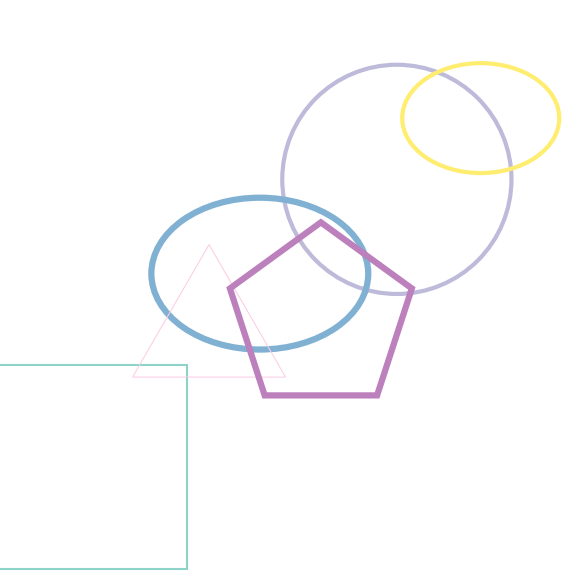[{"shape": "square", "thickness": 1, "radius": 0.88, "center": [0.146, 0.191]}, {"shape": "circle", "thickness": 2, "radius": 0.99, "center": [0.687, 0.689]}, {"shape": "oval", "thickness": 3, "radius": 0.94, "center": [0.45, 0.525]}, {"shape": "triangle", "thickness": 0.5, "radius": 0.76, "center": [0.362, 0.423]}, {"shape": "pentagon", "thickness": 3, "radius": 0.83, "center": [0.556, 0.448]}, {"shape": "oval", "thickness": 2, "radius": 0.68, "center": [0.832, 0.795]}]